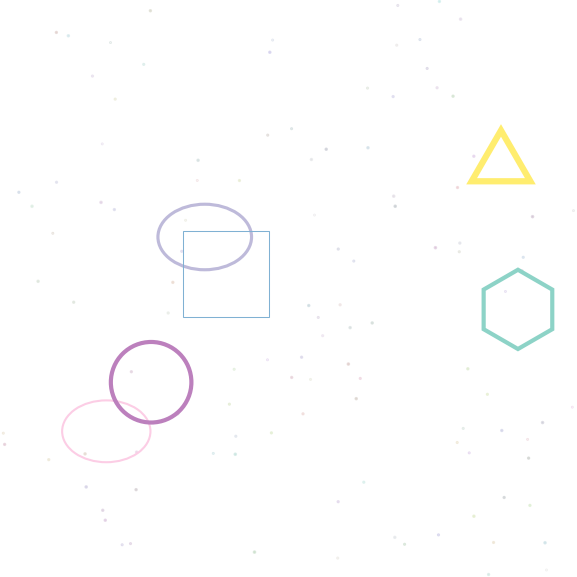[{"shape": "hexagon", "thickness": 2, "radius": 0.34, "center": [0.897, 0.463]}, {"shape": "oval", "thickness": 1.5, "radius": 0.41, "center": [0.355, 0.589]}, {"shape": "square", "thickness": 0.5, "radius": 0.37, "center": [0.391, 0.525]}, {"shape": "oval", "thickness": 1, "radius": 0.38, "center": [0.184, 0.252]}, {"shape": "circle", "thickness": 2, "radius": 0.35, "center": [0.262, 0.337]}, {"shape": "triangle", "thickness": 3, "radius": 0.29, "center": [0.868, 0.715]}]